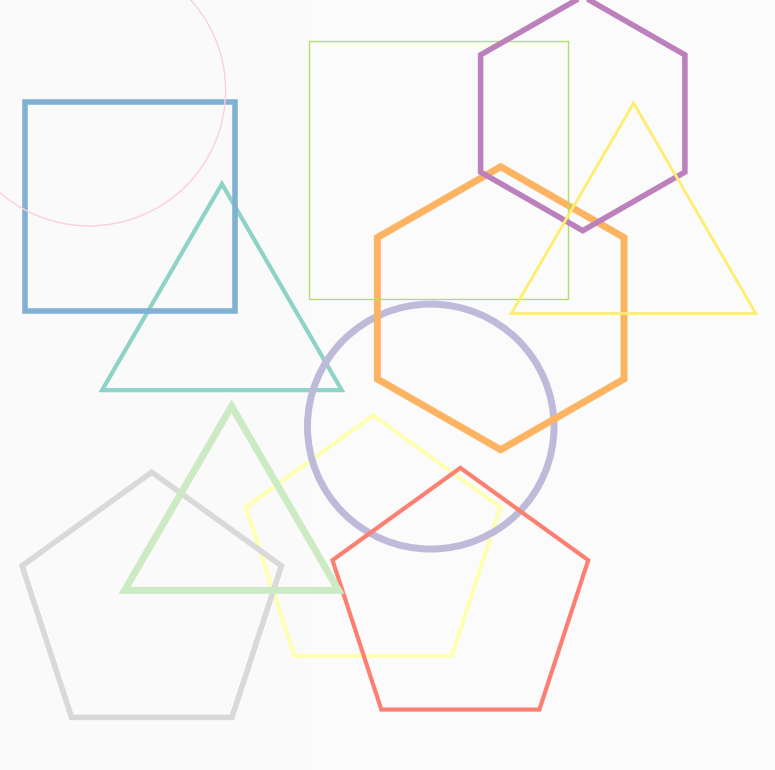[{"shape": "triangle", "thickness": 1.5, "radius": 0.89, "center": [0.286, 0.583]}, {"shape": "pentagon", "thickness": 1.5, "radius": 0.86, "center": [0.481, 0.288]}, {"shape": "circle", "thickness": 2.5, "radius": 0.8, "center": [0.556, 0.446]}, {"shape": "pentagon", "thickness": 1.5, "radius": 0.87, "center": [0.594, 0.219]}, {"shape": "square", "thickness": 2, "radius": 0.68, "center": [0.168, 0.732]}, {"shape": "hexagon", "thickness": 2.5, "radius": 0.92, "center": [0.646, 0.6]}, {"shape": "square", "thickness": 0.5, "radius": 0.84, "center": [0.566, 0.779]}, {"shape": "circle", "thickness": 0.5, "radius": 0.88, "center": [0.115, 0.883]}, {"shape": "pentagon", "thickness": 2, "radius": 0.88, "center": [0.196, 0.211]}, {"shape": "hexagon", "thickness": 2, "radius": 0.76, "center": [0.752, 0.853]}, {"shape": "triangle", "thickness": 2.5, "radius": 0.8, "center": [0.299, 0.313]}, {"shape": "triangle", "thickness": 1, "radius": 0.91, "center": [0.818, 0.684]}]